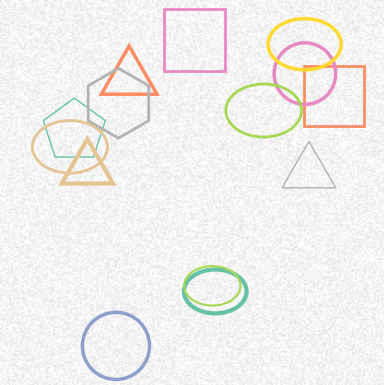[{"shape": "oval", "thickness": 3, "radius": 0.41, "center": [0.559, 0.243]}, {"shape": "pentagon", "thickness": 1, "radius": 0.42, "center": [0.193, 0.661]}, {"shape": "triangle", "thickness": 2.5, "radius": 0.42, "center": [0.335, 0.797]}, {"shape": "square", "thickness": 2, "radius": 0.39, "center": [0.868, 0.751]}, {"shape": "circle", "thickness": 2.5, "radius": 0.44, "center": [0.301, 0.102]}, {"shape": "square", "thickness": 2, "radius": 0.4, "center": [0.506, 0.896]}, {"shape": "circle", "thickness": 2.5, "radius": 0.4, "center": [0.792, 0.809]}, {"shape": "oval", "thickness": 2, "radius": 0.49, "center": [0.685, 0.713]}, {"shape": "oval", "thickness": 1.5, "radius": 0.37, "center": [0.552, 0.258]}, {"shape": "oval", "thickness": 2.5, "radius": 0.48, "center": [0.791, 0.885]}, {"shape": "triangle", "thickness": 3, "radius": 0.38, "center": [0.227, 0.562]}, {"shape": "oval", "thickness": 2, "radius": 0.49, "center": [0.182, 0.619]}, {"shape": "hexagon", "thickness": 2, "radius": 0.45, "center": [0.308, 0.732]}, {"shape": "triangle", "thickness": 1, "radius": 0.4, "center": [0.802, 0.552]}]